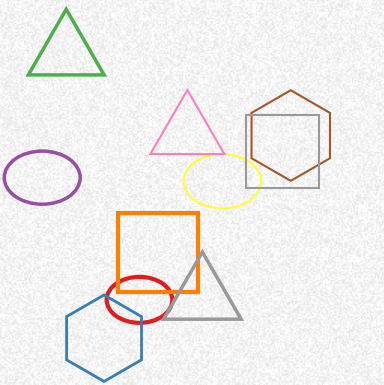[{"shape": "oval", "thickness": 3, "radius": 0.43, "center": [0.362, 0.221]}, {"shape": "hexagon", "thickness": 2, "radius": 0.56, "center": [0.27, 0.122]}, {"shape": "triangle", "thickness": 2.5, "radius": 0.57, "center": [0.172, 0.862]}, {"shape": "oval", "thickness": 2.5, "radius": 0.49, "center": [0.11, 0.539]}, {"shape": "square", "thickness": 3, "radius": 0.51, "center": [0.411, 0.344]}, {"shape": "oval", "thickness": 1.5, "radius": 0.5, "center": [0.578, 0.529]}, {"shape": "hexagon", "thickness": 1.5, "radius": 0.59, "center": [0.755, 0.648]}, {"shape": "triangle", "thickness": 1.5, "radius": 0.55, "center": [0.487, 0.655]}, {"shape": "square", "thickness": 1.5, "radius": 0.47, "center": [0.733, 0.607]}, {"shape": "triangle", "thickness": 2.5, "radius": 0.58, "center": [0.526, 0.229]}]